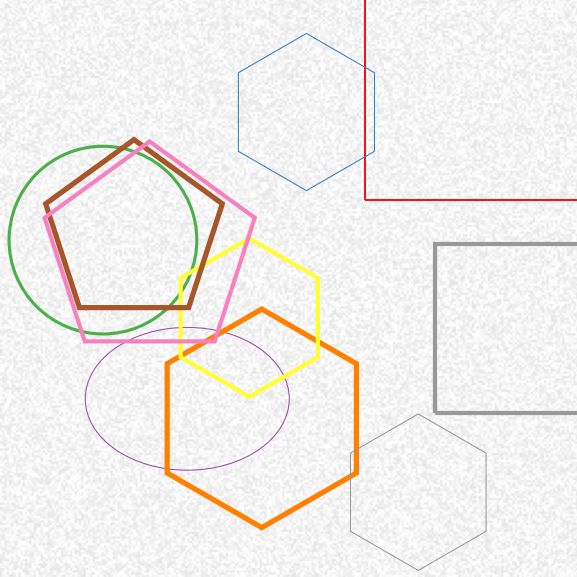[{"shape": "square", "thickness": 1, "radius": 0.92, "center": [0.817, 0.837]}, {"shape": "hexagon", "thickness": 0.5, "radius": 0.68, "center": [0.531, 0.805]}, {"shape": "circle", "thickness": 1.5, "radius": 0.81, "center": [0.178, 0.583]}, {"shape": "oval", "thickness": 0.5, "radius": 0.88, "center": [0.324, 0.309]}, {"shape": "hexagon", "thickness": 2.5, "radius": 0.95, "center": [0.453, 0.275]}, {"shape": "hexagon", "thickness": 2, "radius": 0.69, "center": [0.432, 0.449]}, {"shape": "pentagon", "thickness": 2.5, "radius": 0.8, "center": [0.232, 0.597]}, {"shape": "pentagon", "thickness": 2, "radius": 0.96, "center": [0.259, 0.563]}, {"shape": "square", "thickness": 2, "radius": 0.73, "center": [0.9, 0.43]}, {"shape": "hexagon", "thickness": 0.5, "radius": 0.68, "center": [0.724, 0.147]}]